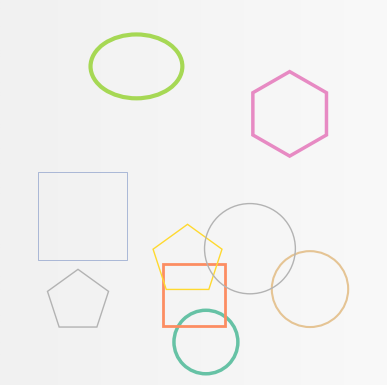[{"shape": "circle", "thickness": 2.5, "radius": 0.41, "center": [0.531, 0.112]}, {"shape": "square", "thickness": 2, "radius": 0.4, "center": [0.501, 0.234]}, {"shape": "square", "thickness": 0.5, "radius": 0.57, "center": [0.214, 0.439]}, {"shape": "hexagon", "thickness": 2.5, "radius": 0.55, "center": [0.748, 0.704]}, {"shape": "oval", "thickness": 3, "radius": 0.59, "center": [0.352, 0.828]}, {"shape": "pentagon", "thickness": 1, "radius": 0.47, "center": [0.484, 0.324]}, {"shape": "circle", "thickness": 1.5, "radius": 0.49, "center": [0.8, 0.249]}, {"shape": "circle", "thickness": 1, "radius": 0.59, "center": [0.645, 0.354]}, {"shape": "pentagon", "thickness": 1, "radius": 0.41, "center": [0.201, 0.218]}]